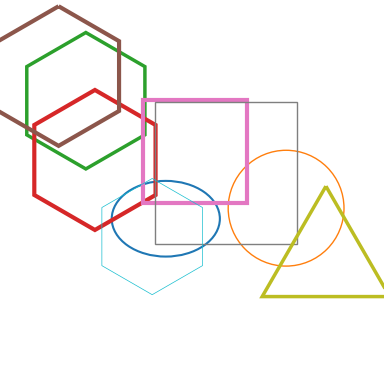[{"shape": "oval", "thickness": 1.5, "radius": 0.7, "center": [0.431, 0.432]}, {"shape": "circle", "thickness": 1, "radius": 0.75, "center": [0.743, 0.459]}, {"shape": "hexagon", "thickness": 2.5, "radius": 0.89, "center": [0.223, 0.738]}, {"shape": "hexagon", "thickness": 3, "radius": 0.91, "center": [0.247, 0.584]}, {"shape": "hexagon", "thickness": 3, "radius": 0.91, "center": [0.152, 0.802]}, {"shape": "square", "thickness": 3, "radius": 0.67, "center": [0.506, 0.606]}, {"shape": "square", "thickness": 1, "radius": 0.92, "center": [0.587, 0.551]}, {"shape": "triangle", "thickness": 2.5, "radius": 0.96, "center": [0.847, 0.325]}, {"shape": "hexagon", "thickness": 0.5, "radius": 0.75, "center": [0.395, 0.385]}]